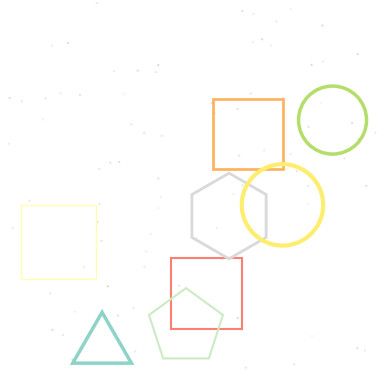[{"shape": "triangle", "thickness": 2.5, "radius": 0.44, "center": [0.265, 0.101]}, {"shape": "square", "thickness": 1, "radius": 0.48, "center": [0.152, 0.371]}, {"shape": "square", "thickness": 1.5, "radius": 0.46, "center": [0.537, 0.237]}, {"shape": "square", "thickness": 2, "radius": 0.45, "center": [0.643, 0.653]}, {"shape": "circle", "thickness": 2.5, "radius": 0.44, "center": [0.864, 0.688]}, {"shape": "hexagon", "thickness": 2, "radius": 0.56, "center": [0.595, 0.439]}, {"shape": "pentagon", "thickness": 1.5, "radius": 0.5, "center": [0.483, 0.151]}, {"shape": "circle", "thickness": 3, "radius": 0.53, "center": [0.734, 0.468]}]